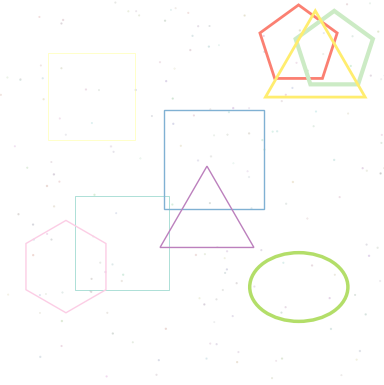[{"shape": "square", "thickness": 0.5, "radius": 0.61, "center": [0.316, 0.369]}, {"shape": "square", "thickness": 0.5, "radius": 0.57, "center": [0.238, 0.75]}, {"shape": "pentagon", "thickness": 2, "radius": 0.53, "center": [0.775, 0.882]}, {"shape": "square", "thickness": 1, "radius": 0.64, "center": [0.556, 0.585]}, {"shape": "oval", "thickness": 2.5, "radius": 0.64, "center": [0.776, 0.254]}, {"shape": "hexagon", "thickness": 1, "radius": 0.6, "center": [0.171, 0.308]}, {"shape": "triangle", "thickness": 1, "radius": 0.7, "center": [0.538, 0.428]}, {"shape": "pentagon", "thickness": 3, "radius": 0.53, "center": [0.868, 0.866]}, {"shape": "triangle", "thickness": 2, "radius": 0.75, "center": [0.819, 0.823]}]